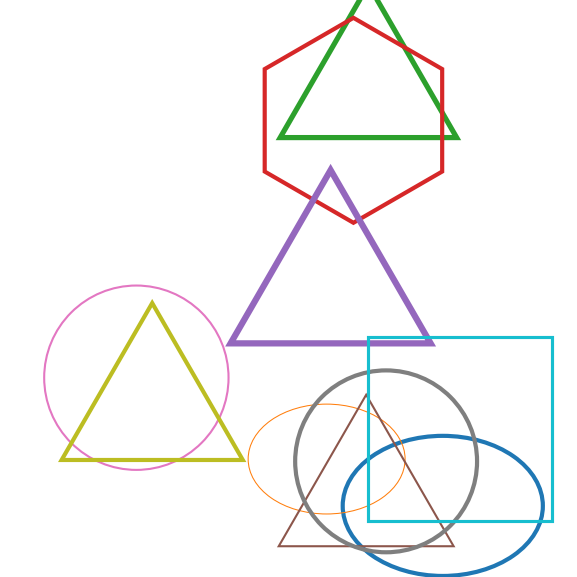[{"shape": "oval", "thickness": 2, "radius": 0.87, "center": [0.767, 0.123]}, {"shape": "oval", "thickness": 0.5, "radius": 0.68, "center": [0.566, 0.204]}, {"shape": "triangle", "thickness": 2.5, "radius": 0.88, "center": [0.638, 0.849]}, {"shape": "hexagon", "thickness": 2, "radius": 0.89, "center": [0.612, 0.791]}, {"shape": "triangle", "thickness": 3, "radius": 1.0, "center": [0.572, 0.505]}, {"shape": "triangle", "thickness": 1, "radius": 0.87, "center": [0.634, 0.141]}, {"shape": "circle", "thickness": 1, "radius": 0.8, "center": [0.236, 0.345]}, {"shape": "circle", "thickness": 2, "radius": 0.79, "center": [0.669, 0.2]}, {"shape": "triangle", "thickness": 2, "radius": 0.91, "center": [0.264, 0.293]}, {"shape": "square", "thickness": 1.5, "radius": 0.8, "center": [0.796, 0.256]}]